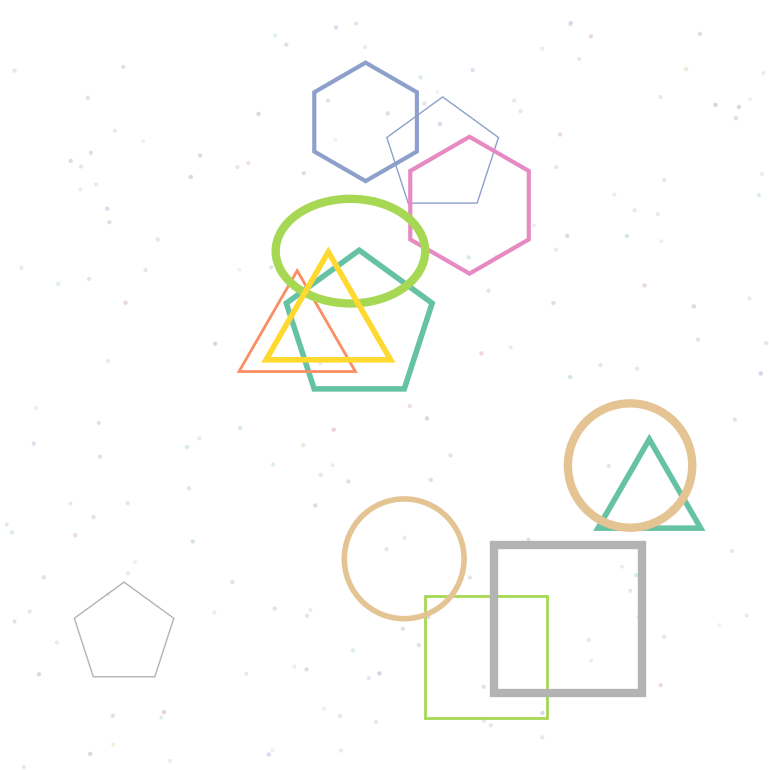[{"shape": "triangle", "thickness": 2, "radius": 0.38, "center": [0.843, 0.353]}, {"shape": "pentagon", "thickness": 2, "radius": 0.5, "center": [0.467, 0.576]}, {"shape": "triangle", "thickness": 1, "radius": 0.44, "center": [0.386, 0.561]}, {"shape": "pentagon", "thickness": 0.5, "radius": 0.38, "center": [0.575, 0.798]}, {"shape": "hexagon", "thickness": 1.5, "radius": 0.38, "center": [0.475, 0.842]}, {"shape": "hexagon", "thickness": 1.5, "radius": 0.44, "center": [0.61, 0.734]}, {"shape": "oval", "thickness": 3, "radius": 0.49, "center": [0.455, 0.674]}, {"shape": "square", "thickness": 1, "radius": 0.4, "center": [0.631, 0.147]}, {"shape": "triangle", "thickness": 2, "radius": 0.47, "center": [0.426, 0.579]}, {"shape": "circle", "thickness": 2, "radius": 0.39, "center": [0.525, 0.274]}, {"shape": "circle", "thickness": 3, "radius": 0.4, "center": [0.818, 0.395]}, {"shape": "pentagon", "thickness": 0.5, "radius": 0.34, "center": [0.161, 0.176]}, {"shape": "square", "thickness": 3, "radius": 0.48, "center": [0.738, 0.196]}]